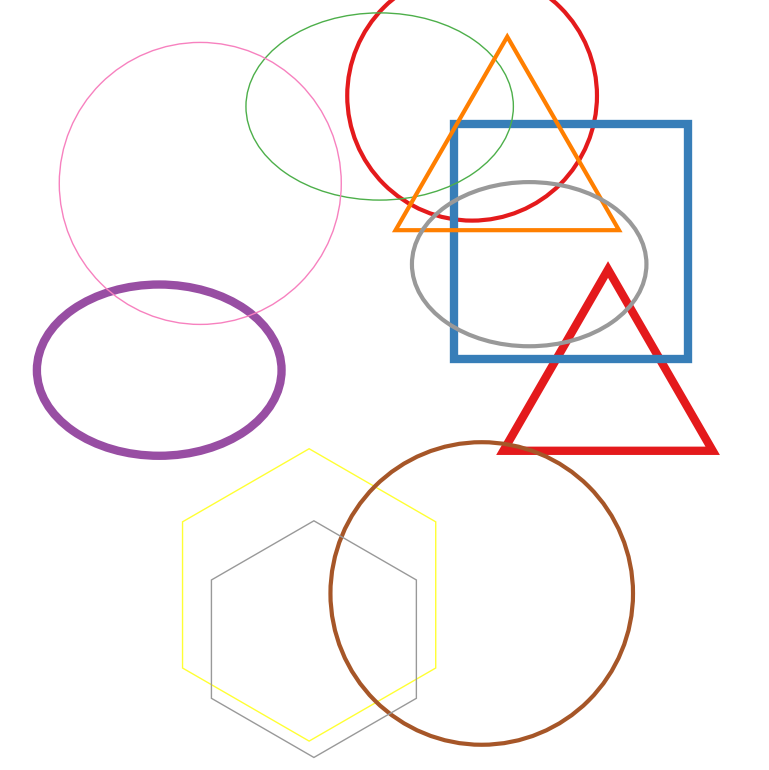[{"shape": "circle", "thickness": 1.5, "radius": 0.81, "center": [0.613, 0.876]}, {"shape": "triangle", "thickness": 3, "radius": 0.78, "center": [0.79, 0.493]}, {"shape": "square", "thickness": 3, "radius": 0.76, "center": [0.742, 0.686]}, {"shape": "oval", "thickness": 0.5, "radius": 0.87, "center": [0.493, 0.862]}, {"shape": "oval", "thickness": 3, "radius": 0.79, "center": [0.207, 0.519]}, {"shape": "triangle", "thickness": 1.5, "radius": 0.84, "center": [0.659, 0.785]}, {"shape": "hexagon", "thickness": 0.5, "radius": 0.95, "center": [0.401, 0.227]}, {"shape": "circle", "thickness": 1.5, "radius": 0.98, "center": [0.626, 0.229]}, {"shape": "circle", "thickness": 0.5, "radius": 0.92, "center": [0.26, 0.762]}, {"shape": "oval", "thickness": 1.5, "radius": 0.76, "center": [0.687, 0.657]}, {"shape": "hexagon", "thickness": 0.5, "radius": 0.77, "center": [0.408, 0.17]}]